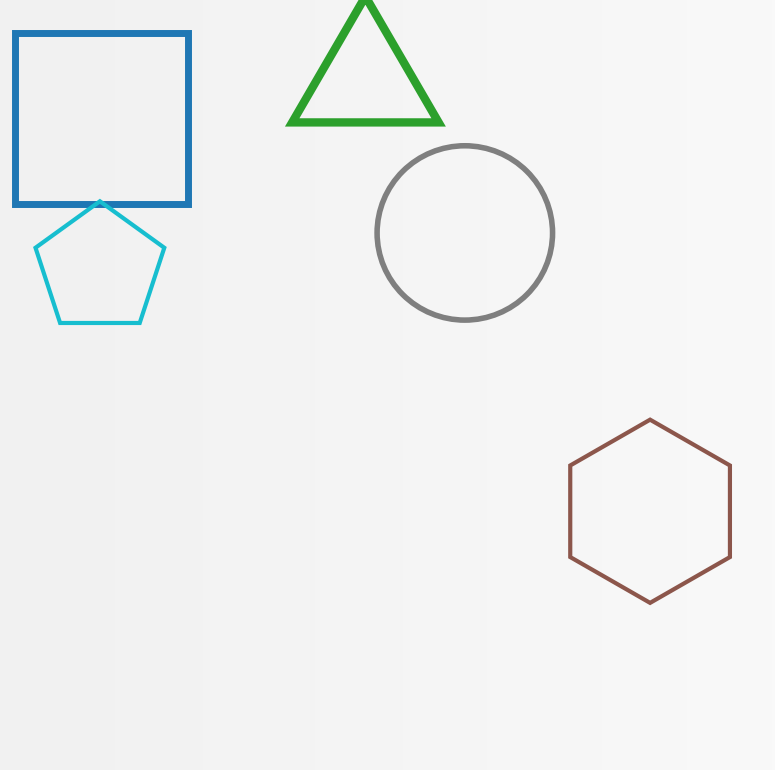[{"shape": "square", "thickness": 2.5, "radius": 0.55, "center": [0.131, 0.846]}, {"shape": "triangle", "thickness": 3, "radius": 0.55, "center": [0.471, 0.896]}, {"shape": "hexagon", "thickness": 1.5, "radius": 0.59, "center": [0.839, 0.336]}, {"shape": "circle", "thickness": 2, "radius": 0.57, "center": [0.6, 0.697]}, {"shape": "pentagon", "thickness": 1.5, "radius": 0.44, "center": [0.129, 0.651]}]